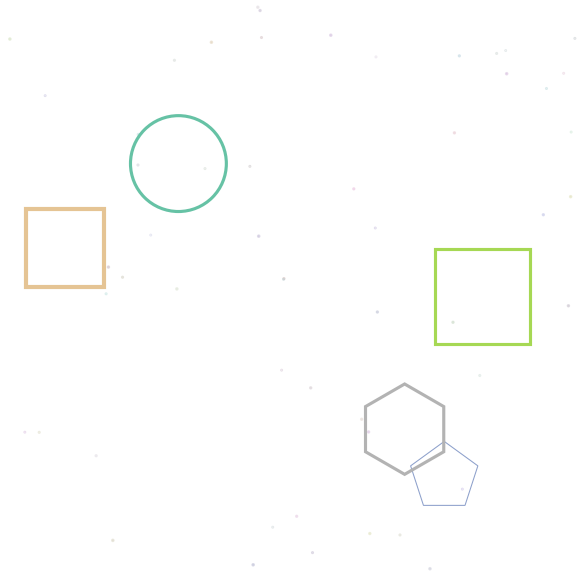[{"shape": "circle", "thickness": 1.5, "radius": 0.42, "center": [0.309, 0.716]}, {"shape": "pentagon", "thickness": 0.5, "radius": 0.31, "center": [0.769, 0.174]}, {"shape": "square", "thickness": 1.5, "radius": 0.41, "center": [0.835, 0.486]}, {"shape": "square", "thickness": 2, "radius": 0.34, "center": [0.113, 0.57]}, {"shape": "hexagon", "thickness": 1.5, "radius": 0.39, "center": [0.701, 0.256]}]